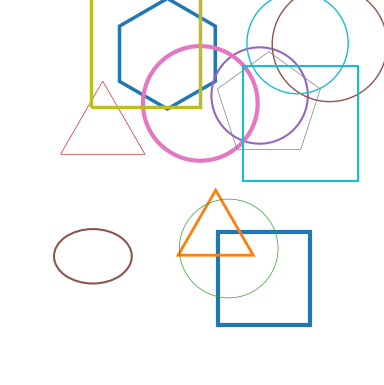[{"shape": "square", "thickness": 3, "radius": 0.6, "center": [0.685, 0.277]}, {"shape": "hexagon", "thickness": 2.5, "radius": 0.72, "center": [0.435, 0.86]}, {"shape": "triangle", "thickness": 2, "radius": 0.56, "center": [0.56, 0.393]}, {"shape": "circle", "thickness": 0.5, "radius": 0.64, "center": [0.594, 0.355]}, {"shape": "triangle", "thickness": 0.5, "radius": 0.63, "center": [0.267, 0.663]}, {"shape": "circle", "thickness": 1.5, "radius": 0.63, "center": [0.674, 0.752]}, {"shape": "oval", "thickness": 1.5, "radius": 0.5, "center": [0.241, 0.334]}, {"shape": "circle", "thickness": 1, "radius": 0.75, "center": [0.856, 0.885]}, {"shape": "circle", "thickness": 3, "radius": 0.74, "center": [0.52, 0.731]}, {"shape": "pentagon", "thickness": 0.5, "radius": 0.7, "center": [0.698, 0.725]}, {"shape": "square", "thickness": 2.5, "radius": 0.7, "center": [0.379, 0.862]}, {"shape": "square", "thickness": 1.5, "radius": 0.75, "center": [0.78, 0.679]}, {"shape": "circle", "thickness": 1, "radius": 0.66, "center": [0.773, 0.888]}]